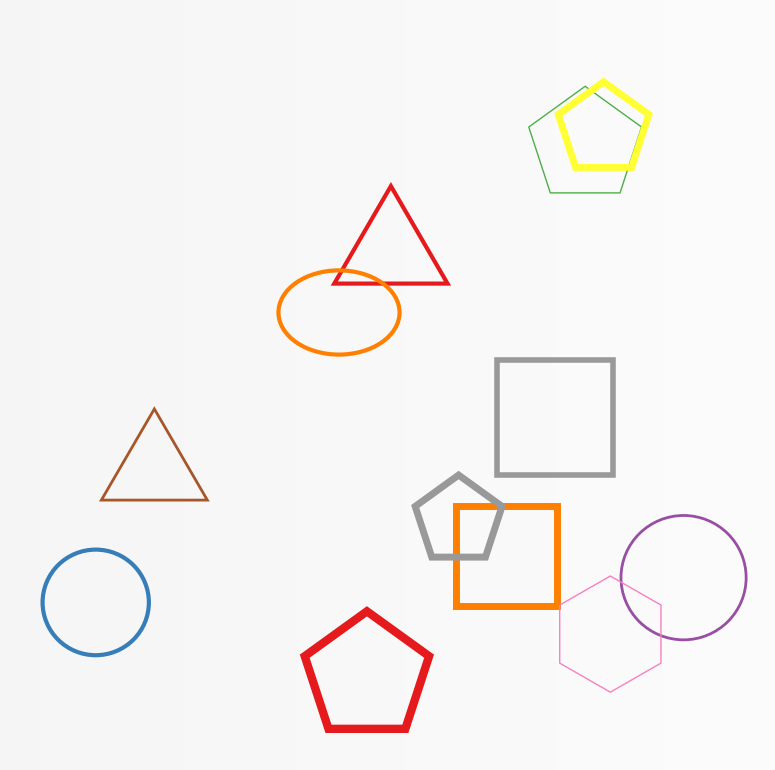[{"shape": "pentagon", "thickness": 3, "radius": 0.42, "center": [0.473, 0.122]}, {"shape": "triangle", "thickness": 1.5, "radius": 0.42, "center": [0.504, 0.674]}, {"shape": "circle", "thickness": 1.5, "radius": 0.34, "center": [0.124, 0.218]}, {"shape": "pentagon", "thickness": 0.5, "radius": 0.38, "center": [0.755, 0.811]}, {"shape": "circle", "thickness": 1, "radius": 0.4, "center": [0.882, 0.25]}, {"shape": "oval", "thickness": 1.5, "radius": 0.39, "center": [0.437, 0.594]}, {"shape": "square", "thickness": 2.5, "radius": 0.33, "center": [0.654, 0.278]}, {"shape": "pentagon", "thickness": 2.5, "radius": 0.31, "center": [0.779, 0.832]}, {"shape": "triangle", "thickness": 1, "radius": 0.39, "center": [0.199, 0.39]}, {"shape": "hexagon", "thickness": 0.5, "radius": 0.38, "center": [0.788, 0.177]}, {"shape": "square", "thickness": 2, "radius": 0.38, "center": [0.716, 0.458]}, {"shape": "pentagon", "thickness": 2.5, "radius": 0.29, "center": [0.592, 0.324]}]